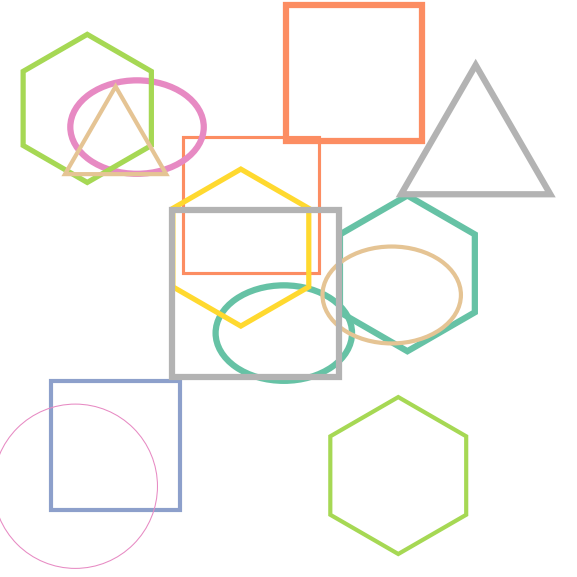[{"shape": "oval", "thickness": 3, "radius": 0.59, "center": [0.491, 0.422]}, {"shape": "hexagon", "thickness": 3, "radius": 0.67, "center": [0.705, 0.526]}, {"shape": "square", "thickness": 3, "radius": 0.59, "center": [0.613, 0.873]}, {"shape": "square", "thickness": 1.5, "radius": 0.59, "center": [0.434, 0.645]}, {"shape": "square", "thickness": 2, "radius": 0.56, "center": [0.2, 0.227]}, {"shape": "oval", "thickness": 3, "radius": 0.58, "center": [0.237, 0.779]}, {"shape": "circle", "thickness": 0.5, "radius": 0.71, "center": [0.13, 0.157]}, {"shape": "hexagon", "thickness": 2.5, "radius": 0.64, "center": [0.151, 0.811]}, {"shape": "hexagon", "thickness": 2, "radius": 0.68, "center": [0.69, 0.176]}, {"shape": "hexagon", "thickness": 2.5, "radius": 0.68, "center": [0.417, 0.57]}, {"shape": "triangle", "thickness": 2, "radius": 0.51, "center": [0.2, 0.748]}, {"shape": "oval", "thickness": 2, "radius": 0.6, "center": [0.678, 0.488]}, {"shape": "square", "thickness": 3, "radius": 0.72, "center": [0.442, 0.49]}, {"shape": "triangle", "thickness": 3, "radius": 0.75, "center": [0.824, 0.737]}]